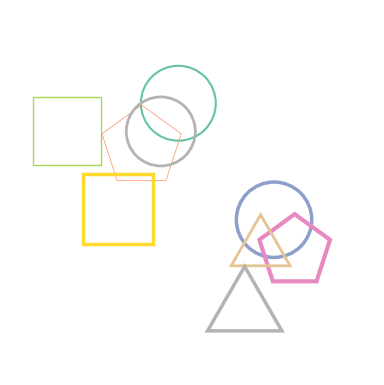[{"shape": "circle", "thickness": 1.5, "radius": 0.49, "center": [0.463, 0.732]}, {"shape": "pentagon", "thickness": 0.5, "radius": 0.54, "center": [0.368, 0.619]}, {"shape": "circle", "thickness": 2.5, "radius": 0.49, "center": [0.712, 0.429]}, {"shape": "pentagon", "thickness": 3, "radius": 0.48, "center": [0.765, 0.347]}, {"shape": "square", "thickness": 1, "radius": 0.44, "center": [0.174, 0.659]}, {"shape": "square", "thickness": 2.5, "radius": 0.46, "center": [0.307, 0.457]}, {"shape": "triangle", "thickness": 2, "radius": 0.44, "center": [0.677, 0.354]}, {"shape": "triangle", "thickness": 2.5, "radius": 0.56, "center": [0.636, 0.196]}, {"shape": "circle", "thickness": 2, "radius": 0.45, "center": [0.418, 0.659]}]